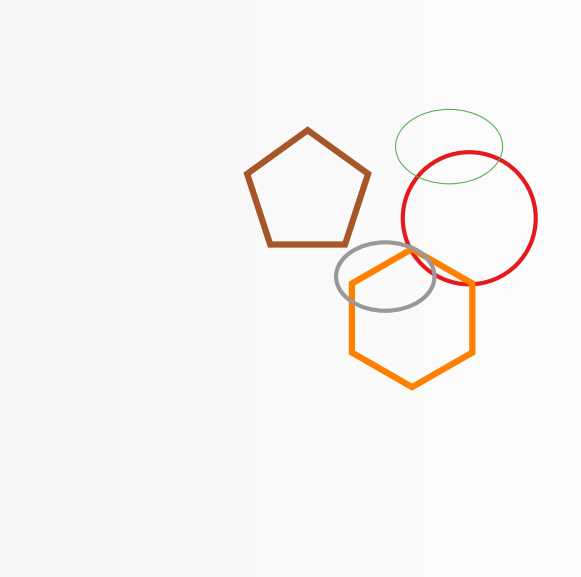[{"shape": "circle", "thickness": 2, "radius": 0.57, "center": [0.807, 0.621]}, {"shape": "oval", "thickness": 0.5, "radius": 0.46, "center": [0.773, 0.745]}, {"shape": "hexagon", "thickness": 3, "radius": 0.6, "center": [0.709, 0.448]}, {"shape": "pentagon", "thickness": 3, "radius": 0.55, "center": [0.529, 0.664]}, {"shape": "oval", "thickness": 2, "radius": 0.42, "center": [0.663, 0.52]}]